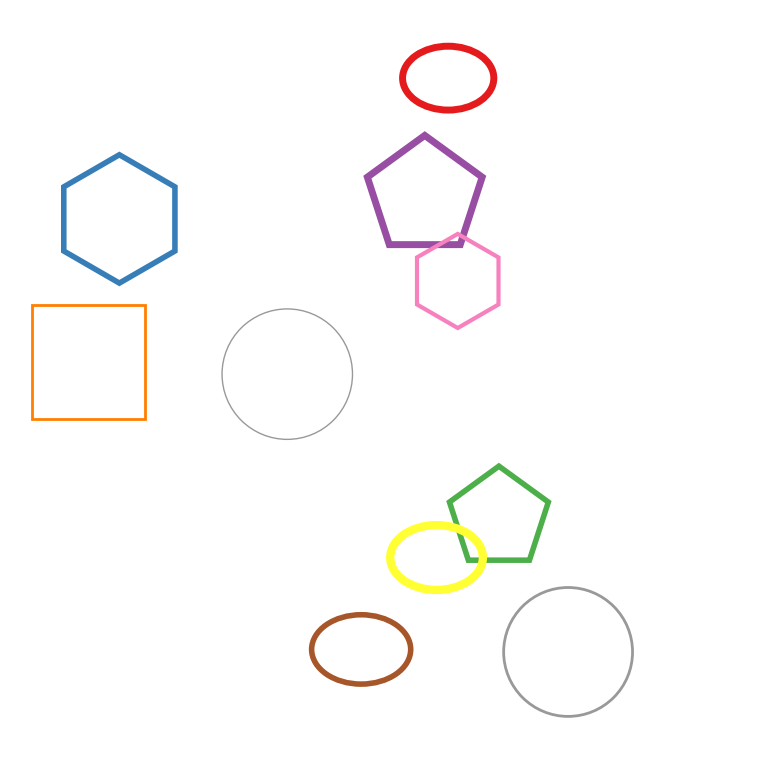[{"shape": "oval", "thickness": 2.5, "radius": 0.3, "center": [0.582, 0.899]}, {"shape": "hexagon", "thickness": 2, "radius": 0.42, "center": [0.155, 0.716]}, {"shape": "pentagon", "thickness": 2, "radius": 0.34, "center": [0.648, 0.327]}, {"shape": "pentagon", "thickness": 2.5, "radius": 0.39, "center": [0.552, 0.746]}, {"shape": "square", "thickness": 1, "radius": 0.37, "center": [0.115, 0.53]}, {"shape": "oval", "thickness": 3, "radius": 0.3, "center": [0.567, 0.276]}, {"shape": "oval", "thickness": 2, "radius": 0.32, "center": [0.469, 0.157]}, {"shape": "hexagon", "thickness": 1.5, "radius": 0.31, "center": [0.594, 0.635]}, {"shape": "circle", "thickness": 0.5, "radius": 0.42, "center": [0.373, 0.514]}, {"shape": "circle", "thickness": 1, "radius": 0.42, "center": [0.738, 0.153]}]